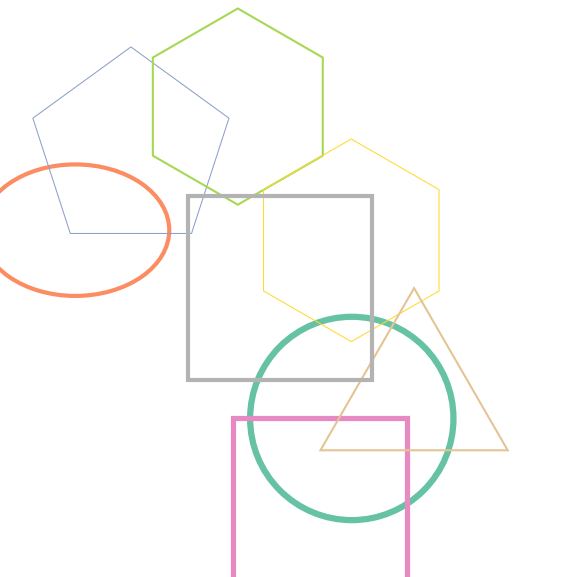[{"shape": "circle", "thickness": 3, "radius": 0.88, "center": [0.609, 0.275]}, {"shape": "oval", "thickness": 2, "radius": 0.81, "center": [0.13, 0.601]}, {"shape": "pentagon", "thickness": 0.5, "radius": 0.89, "center": [0.227, 0.739]}, {"shape": "square", "thickness": 2.5, "radius": 0.75, "center": [0.555, 0.124]}, {"shape": "hexagon", "thickness": 1, "radius": 0.85, "center": [0.412, 0.815]}, {"shape": "hexagon", "thickness": 0.5, "radius": 0.88, "center": [0.608, 0.583]}, {"shape": "triangle", "thickness": 1, "radius": 0.94, "center": [0.717, 0.313]}, {"shape": "square", "thickness": 2, "radius": 0.8, "center": [0.485, 0.5]}]